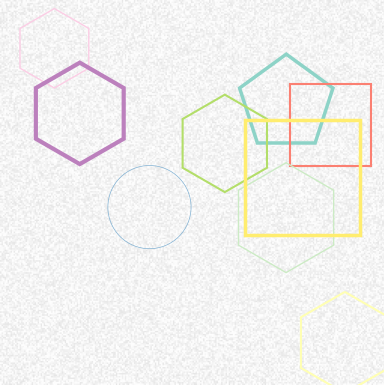[{"shape": "pentagon", "thickness": 2.5, "radius": 0.64, "center": [0.744, 0.732]}, {"shape": "hexagon", "thickness": 1.5, "radius": 0.66, "center": [0.896, 0.11]}, {"shape": "square", "thickness": 1.5, "radius": 0.53, "center": [0.858, 0.675]}, {"shape": "circle", "thickness": 0.5, "radius": 0.54, "center": [0.388, 0.462]}, {"shape": "hexagon", "thickness": 1.5, "radius": 0.63, "center": [0.584, 0.628]}, {"shape": "hexagon", "thickness": 1, "radius": 0.52, "center": [0.141, 0.875]}, {"shape": "hexagon", "thickness": 3, "radius": 0.66, "center": [0.207, 0.706]}, {"shape": "hexagon", "thickness": 1, "radius": 0.71, "center": [0.743, 0.435]}, {"shape": "square", "thickness": 2.5, "radius": 0.75, "center": [0.785, 0.538]}]